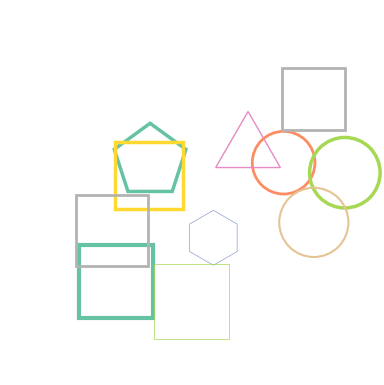[{"shape": "square", "thickness": 3, "radius": 0.48, "center": [0.301, 0.269]}, {"shape": "pentagon", "thickness": 2.5, "radius": 0.49, "center": [0.39, 0.582]}, {"shape": "circle", "thickness": 2, "radius": 0.41, "center": [0.737, 0.577]}, {"shape": "hexagon", "thickness": 0.5, "radius": 0.36, "center": [0.554, 0.382]}, {"shape": "triangle", "thickness": 1, "radius": 0.49, "center": [0.644, 0.613]}, {"shape": "square", "thickness": 0.5, "radius": 0.49, "center": [0.498, 0.218]}, {"shape": "circle", "thickness": 2.5, "radius": 0.46, "center": [0.896, 0.551]}, {"shape": "square", "thickness": 2.5, "radius": 0.44, "center": [0.387, 0.544]}, {"shape": "circle", "thickness": 1.5, "radius": 0.45, "center": [0.815, 0.422]}, {"shape": "square", "thickness": 2, "radius": 0.41, "center": [0.814, 0.743]}, {"shape": "square", "thickness": 2, "radius": 0.46, "center": [0.291, 0.401]}]